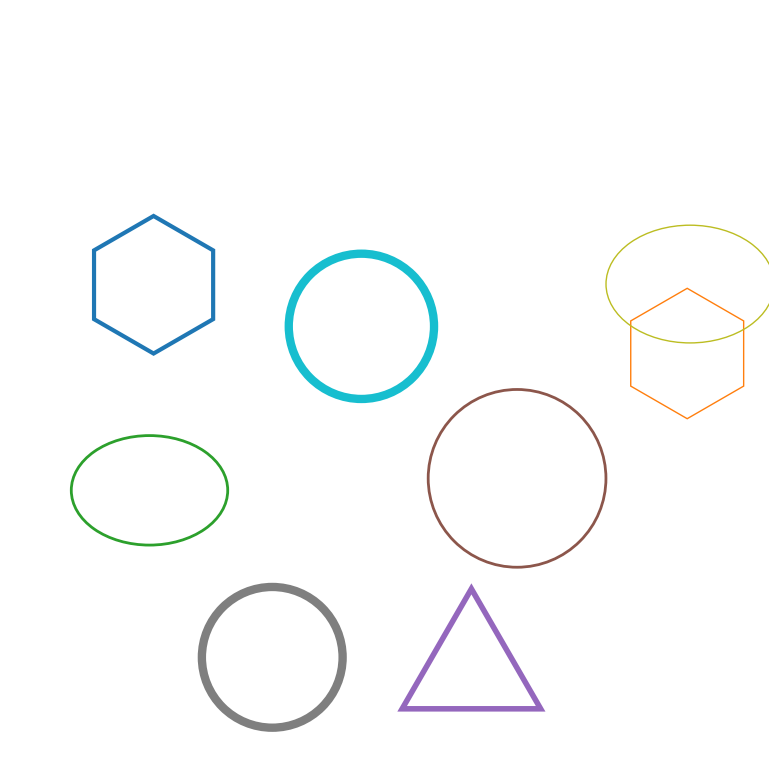[{"shape": "hexagon", "thickness": 1.5, "radius": 0.45, "center": [0.199, 0.63]}, {"shape": "hexagon", "thickness": 0.5, "radius": 0.42, "center": [0.892, 0.541]}, {"shape": "oval", "thickness": 1, "radius": 0.51, "center": [0.194, 0.363]}, {"shape": "triangle", "thickness": 2, "radius": 0.52, "center": [0.612, 0.131]}, {"shape": "circle", "thickness": 1, "radius": 0.58, "center": [0.672, 0.379]}, {"shape": "circle", "thickness": 3, "radius": 0.46, "center": [0.354, 0.146]}, {"shape": "oval", "thickness": 0.5, "radius": 0.55, "center": [0.896, 0.631]}, {"shape": "circle", "thickness": 3, "radius": 0.47, "center": [0.469, 0.576]}]